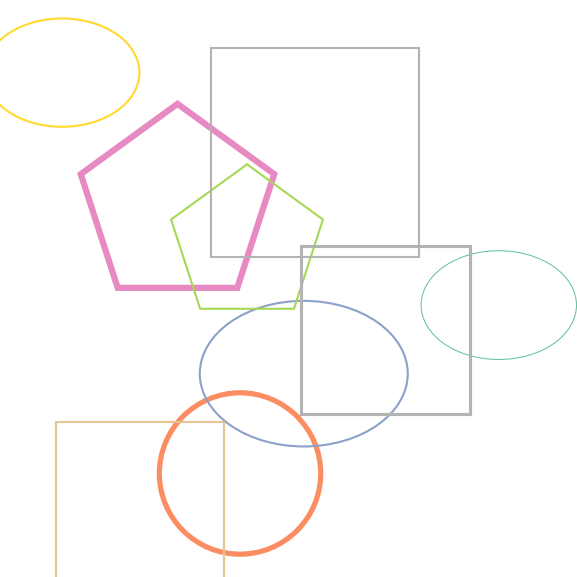[{"shape": "oval", "thickness": 0.5, "radius": 0.67, "center": [0.864, 0.471]}, {"shape": "circle", "thickness": 2.5, "radius": 0.7, "center": [0.416, 0.179]}, {"shape": "oval", "thickness": 1, "radius": 0.9, "center": [0.526, 0.352]}, {"shape": "pentagon", "thickness": 3, "radius": 0.88, "center": [0.307, 0.643]}, {"shape": "pentagon", "thickness": 1, "radius": 0.69, "center": [0.428, 0.576]}, {"shape": "oval", "thickness": 1, "radius": 0.67, "center": [0.107, 0.873]}, {"shape": "square", "thickness": 1, "radius": 0.73, "center": [0.243, 0.122]}, {"shape": "square", "thickness": 1, "radius": 0.9, "center": [0.545, 0.735]}, {"shape": "square", "thickness": 1.5, "radius": 0.73, "center": [0.668, 0.427]}]